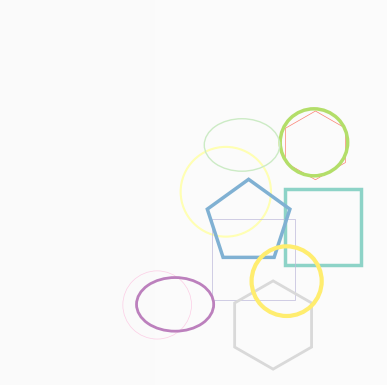[{"shape": "square", "thickness": 2.5, "radius": 0.49, "center": [0.834, 0.41]}, {"shape": "circle", "thickness": 1.5, "radius": 0.58, "center": [0.583, 0.502]}, {"shape": "square", "thickness": 0.5, "radius": 0.53, "center": [0.654, 0.326]}, {"shape": "hexagon", "thickness": 0.5, "radius": 0.45, "center": [0.814, 0.622]}, {"shape": "pentagon", "thickness": 2.5, "radius": 0.56, "center": [0.642, 0.422]}, {"shape": "circle", "thickness": 2.5, "radius": 0.44, "center": [0.81, 0.63]}, {"shape": "circle", "thickness": 0.5, "radius": 0.44, "center": [0.406, 0.208]}, {"shape": "hexagon", "thickness": 2, "radius": 0.57, "center": [0.705, 0.156]}, {"shape": "oval", "thickness": 2, "radius": 0.5, "center": [0.452, 0.209]}, {"shape": "oval", "thickness": 1, "radius": 0.49, "center": [0.625, 0.623]}, {"shape": "circle", "thickness": 3, "radius": 0.45, "center": [0.74, 0.27]}]